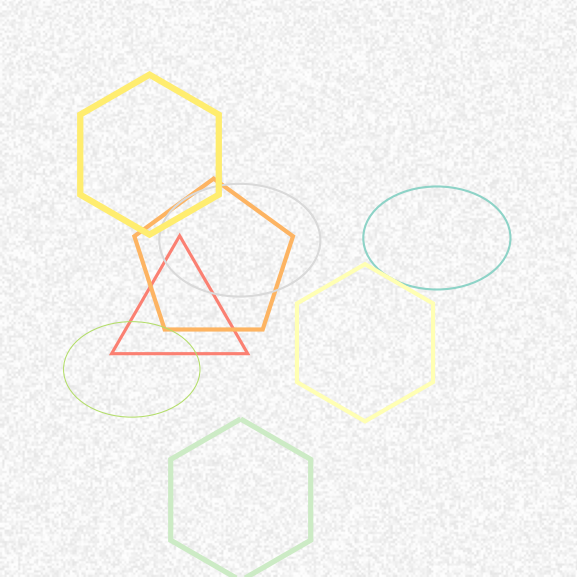[{"shape": "oval", "thickness": 1, "radius": 0.64, "center": [0.756, 0.587]}, {"shape": "hexagon", "thickness": 2, "radius": 0.68, "center": [0.632, 0.406]}, {"shape": "triangle", "thickness": 1.5, "radius": 0.68, "center": [0.311, 0.455]}, {"shape": "pentagon", "thickness": 2, "radius": 0.72, "center": [0.37, 0.545]}, {"shape": "oval", "thickness": 0.5, "radius": 0.59, "center": [0.228, 0.359]}, {"shape": "oval", "thickness": 1, "radius": 0.7, "center": [0.415, 0.583]}, {"shape": "hexagon", "thickness": 2.5, "radius": 0.7, "center": [0.417, 0.134]}, {"shape": "hexagon", "thickness": 3, "radius": 0.69, "center": [0.259, 0.731]}]